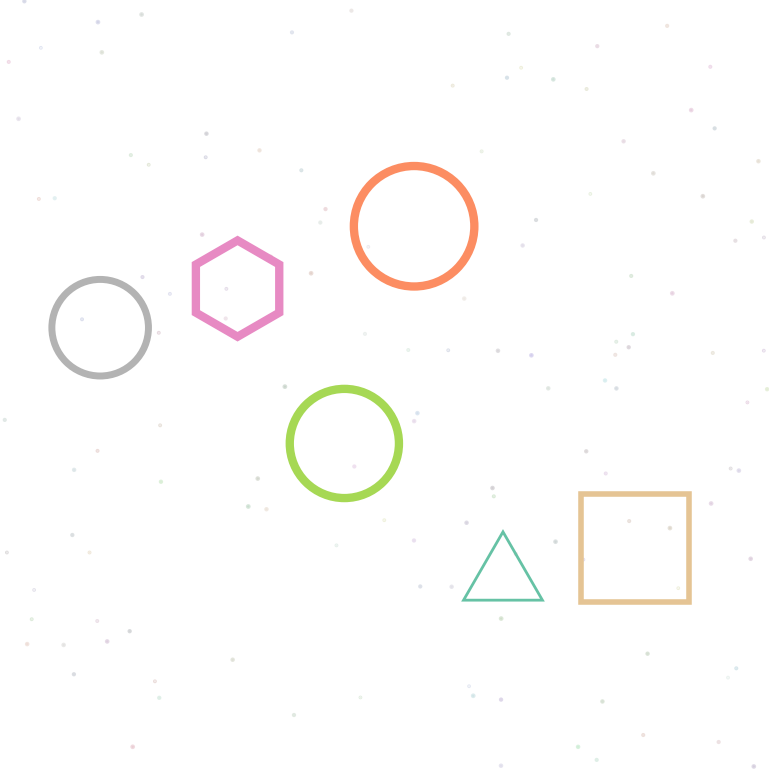[{"shape": "triangle", "thickness": 1, "radius": 0.3, "center": [0.653, 0.25]}, {"shape": "circle", "thickness": 3, "radius": 0.39, "center": [0.538, 0.706]}, {"shape": "hexagon", "thickness": 3, "radius": 0.31, "center": [0.309, 0.625]}, {"shape": "circle", "thickness": 3, "radius": 0.35, "center": [0.447, 0.424]}, {"shape": "square", "thickness": 2, "radius": 0.35, "center": [0.825, 0.289]}, {"shape": "circle", "thickness": 2.5, "radius": 0.31, "center": [0.13, 0.574]}]